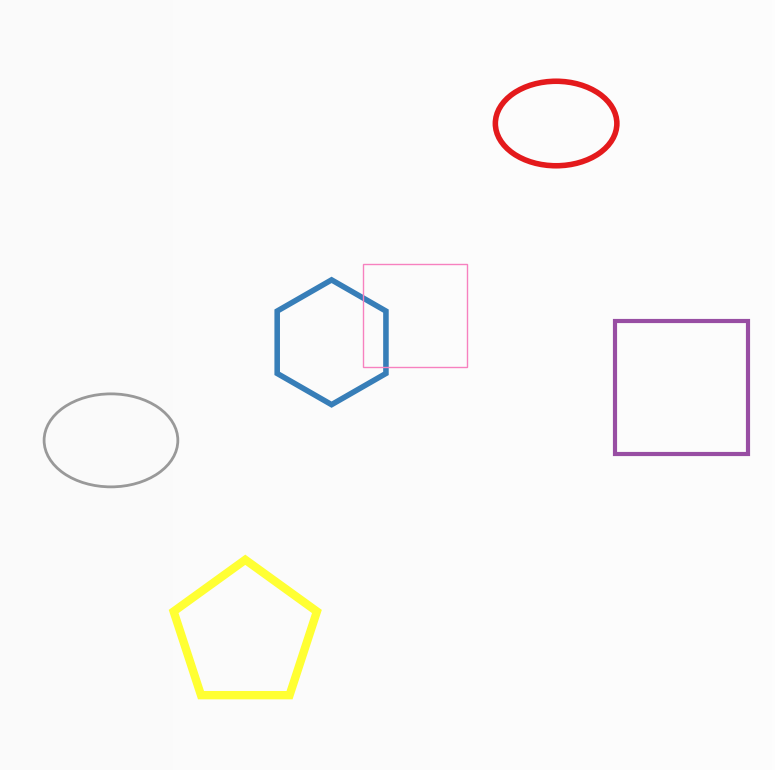[{"shape": "oval", "thickness": 2, "radius": 0.39, "center": [0.718, 0.84]}, {"shape": "hexagon", "thickness": 2, "radius": 0.41, "center": [0.428, 0.555]}, {"shape": "square", "thickness": 1.5, "radius": 0.43, "center": [0.88, 0.497]}, {"shape": "pentagon", "thickness": 3, "radius": 0.49, "center": [0.316, 0.176]}, {"shape": "square", "thickness": 0.5, "radius": 0.33, "center": [0.536, 0.59]}, {"shape": "oval", "thickness": 1, "radius": 0.43, "center": [0.143, 0.428]}]